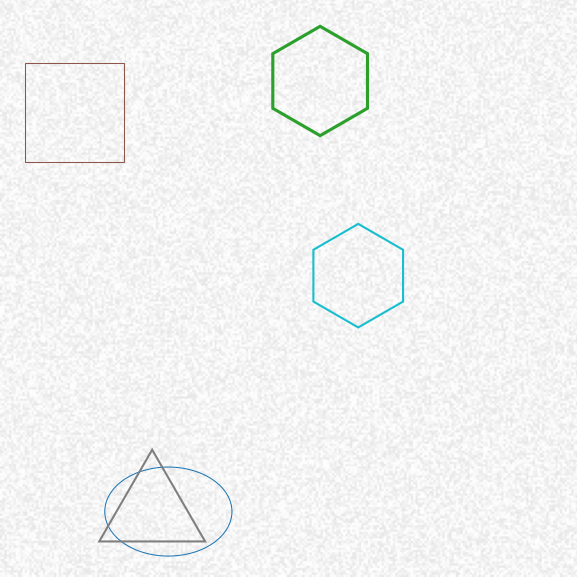[{"shape": "oval", "thickness": 0.5, "radius": 0.55, "center": [0.292, 0.113]}, {"shape": "hexagon", "thickness": 1.5, "radius": 0.47, "center": [0.554, 0.859]}, {"shape": "square", "thickness": 0.5, "radius": 0.43, "center": [0.129, 0.804]}, {"shape": "triangle", "thickness": 1, "radius": 0.53, "center": [0.263, 0.115]}, {"shape": "hexagon", "thickness": 1, "radius": 0.45, "center": [0.62, 0.522]}]